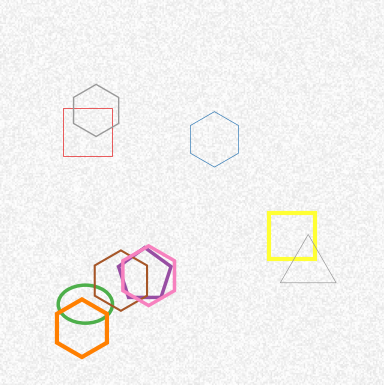[{"shape": "square", "thickness": 0.5, "radius": 0.32, "center": [0.227, 0.658]}, {"shape": "hexagon", "thickness": 0.5, "radius": 0.36, "center": [0.557, 0.638]}, {"shape": "oval", "thickness": 2.5, "radius": 0.35, "center": [0.222, 0.21]}, {"shape": "pentagon", "thickness": 2.5, "radius": 0.36, "center": [0.376, 0.285]}, {"shape": "hexagon", "thickness": 3, "radius": 0.37, "center": [0.213, 0.147]}, {"shape": "square", "thickness": 3, "radius": 0.3, "center": [0.758, 0.387]}, {"shape": "hexagon", "thickness": 1.5, "radius": 0.39, "center": [0.314, 0.271]}, {"shape": "hexagon", "thickness": 2.5, "radius": 0.39, "center": [0.386, 0.284]}, {"shape": "triangle", "thickness": 0.5, "radius": 0.42, "center": [0.801, 0.307]}, {"shape": "hexagon", "thickness": 1, "radius": 0.34, "center": [0.25, 0.713]}]